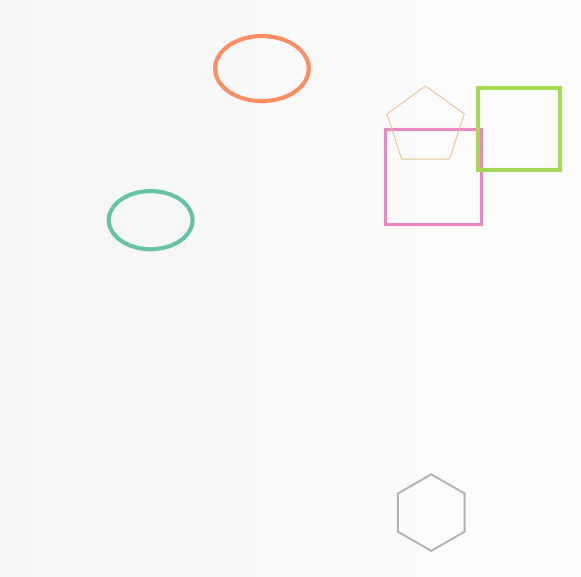[{"shape": "oval", "thickness": 2, "radius": 0.36, "center": [0.259, 0.618]}, {"shape": "oval", "thickness": 2, "radius": 0.4, "center": [0.451, 0.88]}, {"shape": "square", "thickness": 1.5, "radius": 0.41, "center": [0.745, 0.694]}, {"shape": "square", "thickness": 2, "radius": 0.35, "center": [0.893, 0.776]}, {"shape": "pentagon", "thickness": 0.5, "radius": 0.35, "center": [0.732, 0.78]}, {"shape": "hexagon", "thickness": 1, "radius": 0.33, "center": [0.742, 0.112]}]